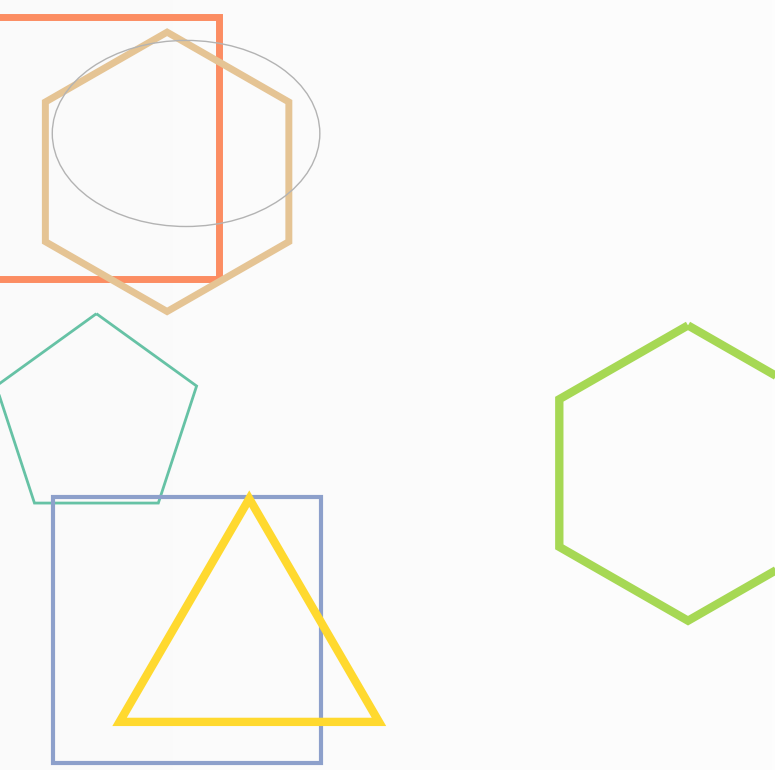[{"shape": "pentagon", "thickness": 1, "radius": 0.68, "center": [0.124, 0.457]}, {"shape": "square", "thickness": 2.5, "radius": 0.85, "center": [0.112, 0.808]}, {"shape": "square", "thickness": 1.5, "radius": 0.86, "center": [0.241, 0.182]}, {"shape": "hexagon", "thickness": 3, "radius": 0.96, "center": [0.888, 0.386]}, {"shape": "triangle", "thickness": 3, "radius": 0.97, "center": [0.322, 0.159]}, {"shape": "hexagon", "thickness": 2.5, "radius": 0.91, "center": [0.216, 0.777]}, {"shape": "oval", "thickness": 0.5, "radius": 0.86, "center": [0.24, 0.827]}]